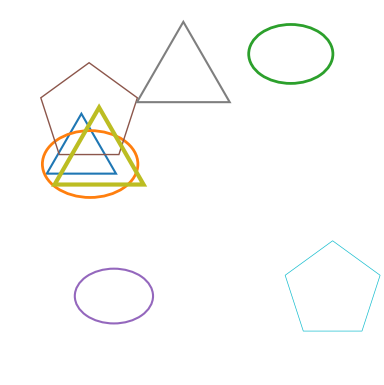[{"shape": "triangle", "thickness": 1.5, "radius": 0.52, "center": [0.211, 0.601]}, {"shape": "oval", "thickness": 2, "radius": 0.62, "center": [0.234, 0.574]}, {"shape": "oval", "thickness": 2, "radius": 0.55, "center": [0.755, 0.86]}, {"shape": "oval", "thickness": 1.5, "radius": 0.51, "center": [0.296, 0.231]}, {"shape": "pentagon", "thickness": 1, "radius": 0.66, "center": [0.231, 0.705]}, {"shape": "triangle", "thickness": 1.5, "radius": 0.7, "center": [0.476, 0.804]}, {"shape": "triangle", "thickness": 3, "radius": 0.67, "center": [0.257, 0.587]}, {"shape": "pentagon", "thickness": 0.5, "radius": 0.65, "center": [0.864, 0.245]}]